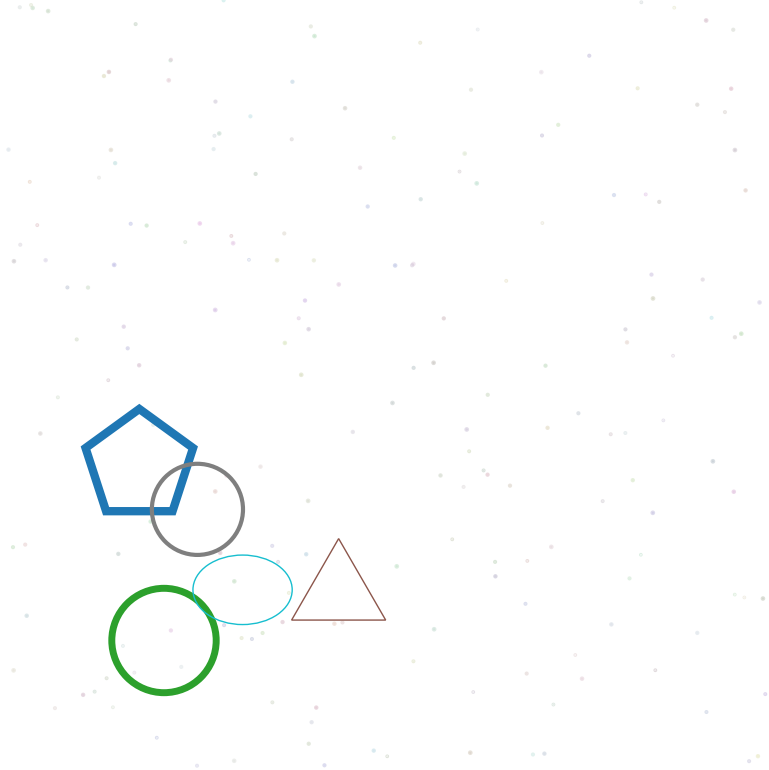[{"shape": "pentagon", "thickness": 3, "radius": 0.37, "center": [0.181, 0.395]}, {"shape": "circle", "thickness": 2.5, "radius": 0.34, "center": [0.213, 0.168]}, {"shape": "triangle", "thickness": 0.5, "radius": 0.35, "center": [0.44, 0.23]}, {"shape": "circle", "thickness": 1.5, "radius": 0.3, "center": [0.256, 0.338]}, {"shape": "oval", "thickness": 0.5, "radius": 0.32, "center": [0.315, 0.234]}]